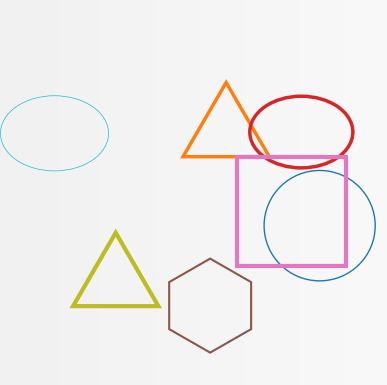[{"shape": "circle", "thickness": 1, "radius": 0.72, "center": [0.825, 0.414]}, {"shape": "triangle", "thickness": 2.5, "radius": 0.64, "center": [0.584, 0.657]}, {"shape": "oval", "thickness": 2.5, "radius": 0.66, "center": [0.778, 0.657]}, {"shape": "hexagon", "thickness": 1.5, "radius": 0.61, "center": [0.542, 0.206]}, {"shape": "square", "thickness": 3, "radius": 0.71, "center": [0.753, 0.451]}, {"shape": "triangle", "thickness": 3, "radius": 0.64, "center": [0.299, 0.268]}, {"shape": "oval", "thickness": 0.5, "radius": 0.7, "center": [0.141, 0.654]}]